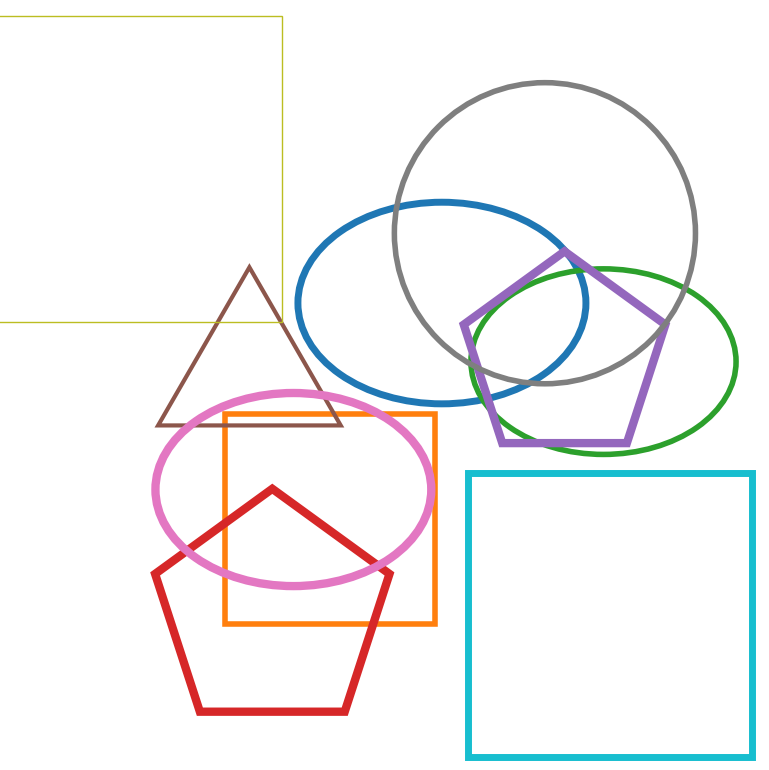[{"shape": "oval", "thickness": 2.5, "radius": 0.94, "center": [0.574, 0.606]}, {"shape": "square", "thickness": 2, "radius": 0.68, "center": [0.429, 0.326]}, {"shape": "oval", "thickness": 2, "radius": 0.86, "center": [0.784, 0.53]}, {"shape": "pentagon", "thickness": 3, "radius": 0.8, "center": [0.354, 0.205]}, {"shape": "pentagon", "thickness": 3, "radius": 0.69, "center": [0.733, 0.536]}, {"shape": "triangle", "thickness": 1.5, "radius": 0.68, "center": [0.324, 0.516]}, {"shape": "oval", "thickness": 3, "radius": 0.9, "center": [0.381, 0.364]}, {"shape": "circle", "thickness": 2, "radius": 0.98, "center": [0.708, 0.697]}, {"shape": "square", "thickness": 0.5, "radius": 0.99, "center": [0.168, 0.78]}, {"shape": "square", "thickness": 2.5, "radius": 0.92, "center": [0.792, 0.201]}]